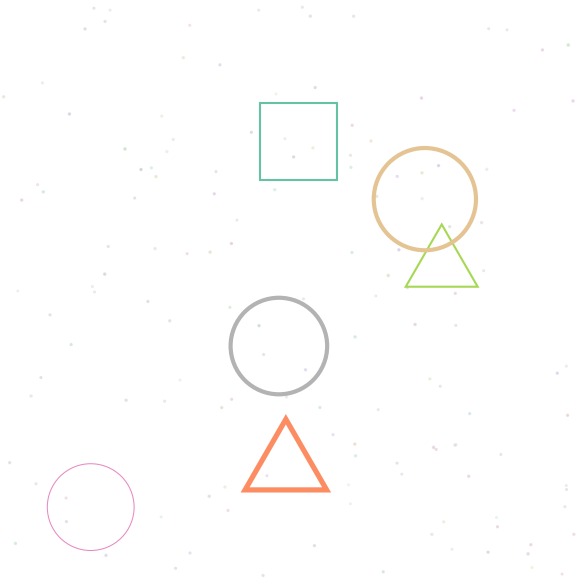[{"shape": "square", "thickness": 1, "radius": 0.33, "center": [0.516, 0.754]}, {"shape": "triangle", "thickness": 2.5, "radius": 0.41, "center": [0.495, 0.192]}, {"shape": "circle", "thickness": 0.5, "radius": 0.38, "center": [0.157, 0.121]}, {"shape": "triangle", "thickness": 1, "radius": 0.36, "center": [0.765, 0.539]}, {"shape": "circle", "thickness": 2, "radius": 0.44, "center": [0.736, 0.654]}, {"shape": "circle", "thickness": 2, "radius": 0.42, "center": [0.483, 0.4]}]